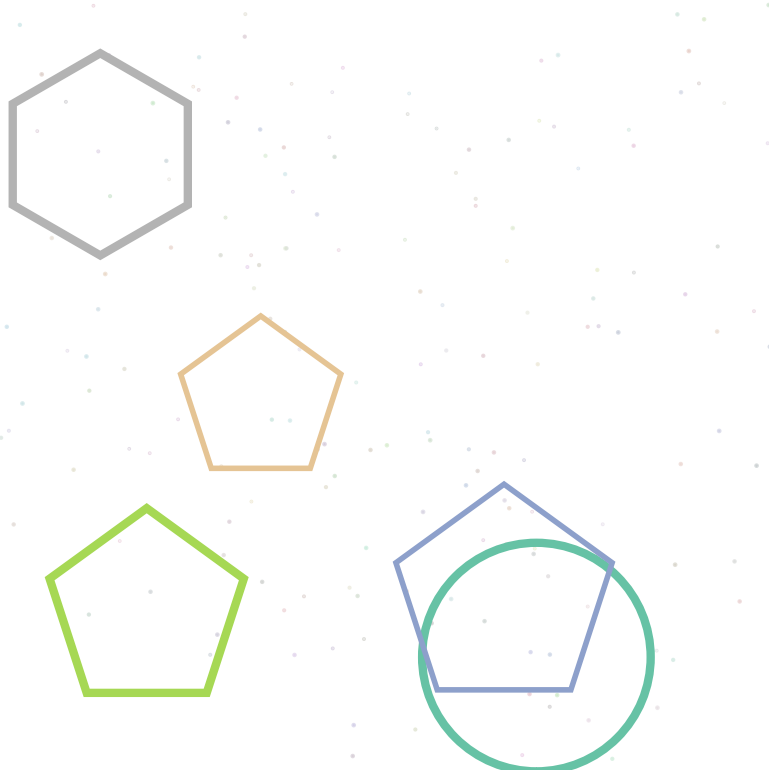[{"shape": "circle", "thickness": 3, "radius": 0.74, "center": [0.697, 0.147]}, {"shape": "pentagon", "thickness": 2, "radius": 0.74, "center": [0.655, 0.224]}, {"shape": "pentagon", "thickness": 3, "radius": 0.66, "center": [0.191, 0.207]}, {"shape": "pentagon", "thickness": 2, "radius": 0.55, "center": [0.339, 0.48]}, {"shape": "hexagon", "thickness": 3, "radius": 0.66, "center": [0.13, 0.8]}]